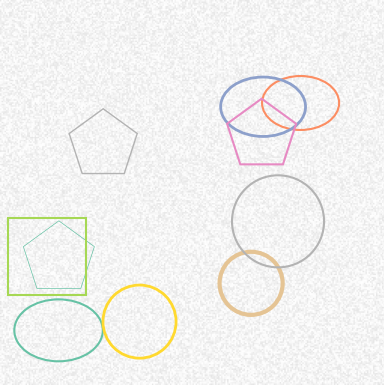[{"shape": "pentagon", "thickness": 0.5, "radius": 0.48, "center": [0.153, 0.329]}, {"shape": "oval", "thickness": 1.5, "radius": 0.57, "center": [0.152, 0.142]}, {"shape": "oval", "thickness": 1.5, "radius": 0.5, "center": [0.781, 0.732]}, {"shape": "oval", "thickness": 2, "radius": 0.55, "center": [0.683, 0.723]}, {"shape": "pentagon", "thickness": 1.5, "radius": 0.47, "center": [0.68, 0.649]}, {"shape": "square", "thickness": 1.5, "radius": 0.5, "center": [0.122, 0.333]}, {"shape": "circle", "thickness": 2, "radius": 0.47, "center": [0.362, 0.165]}, {"shape": "circle", "thickness": 3, "radius": 0.41, "center": [0.652, 0.264]}, {"shape": "circle", "thickness": 1.5, "radius": 0.6, "center": [0.722, 0.425]}, {"shape": "pentagon", "thickness": 1, "radius": 0.46, "center": [0.268, 0.624]}]